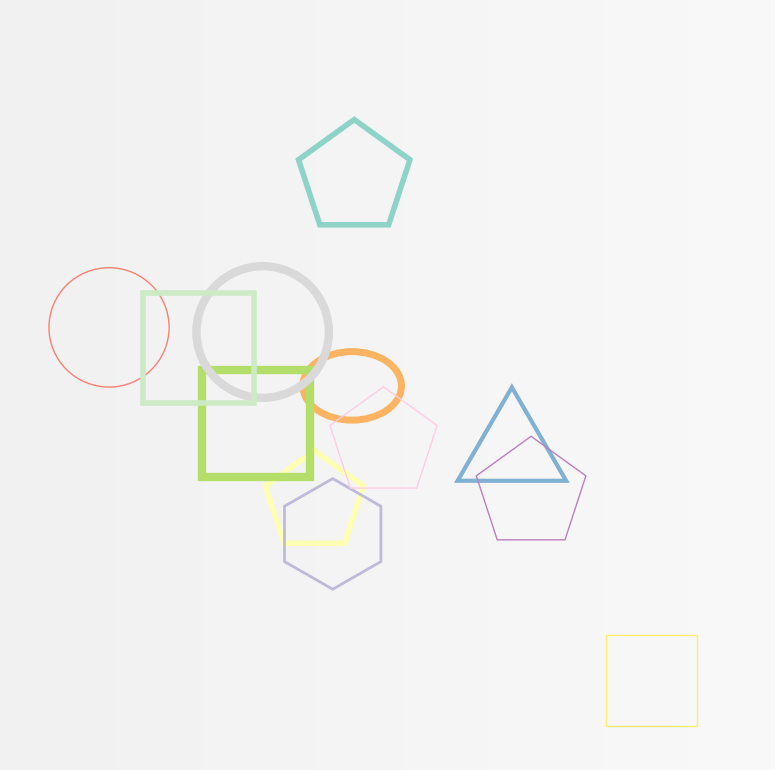[{"shape": "pentagon", "thickness": 2, "radius": 0.38, "center": [0.457, 0.769]}, {"shape": "pentagon", "thickness": 2, "radius": 0.33, "center": [0.406, 0.348]}, {"shape": "hexagon", "thickness": 1, "radius": 0.36, "center": [0.429, 0.307]}, {"shape": "circle", "thickness": 0.5, "radius": 0.39, "center": [0.141, 0.575]}, {"shape": "triangle", "thickness": 1.5, "radius": 0.4, "center": [0.66, 0.416]}, {"shape": "oval", "thickness": 2.5, "radius": 0.32, "center": [0.454, 0.499]}, {"shape": "square", "thickness": 3, "radius": 0.35, "center": [0.33, 0.451]}, {"shape": "pentagon", "thickness": 0.5, "radius": 0.36, "center": [0.495, 0.425]}, {"shape": "circle", "thickness": 3, "radius": 0.43, "center": [0.339, 0.569]}, {"shape": "pentagon", "thickness": 0.5, "radius": 0.37, "center": [0.685, 0.359]}, {"shape": "square", "thickness": 2, "radius": 0.36, "center": [0.256, 0.548]}, {"shape": "square", "thickness": 0.5, "radius": 0.29, "center": [0.841, 0.116]}]